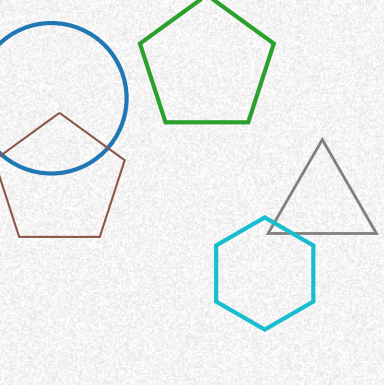[{"shape": "circle", "thickness": 3, "radius": 0.98, "center": [0.133, 0.745]}, {"shape": "pentagon", "thickness": 3, "radius": 0.91, "center": [0.537, 0.83]}, {"shape": "pentagon", "thickness": 1.5, "radius": 0.89, "center": [0.154, 0.529]}, {"shape": "triangle", "thickness": 2, "radius": 0.81, "center": [0.837, 0.475]}, {"shape": "hexagon", "thickness": 3, "radius": 0.73, "center": [0.688, 0.29]}]